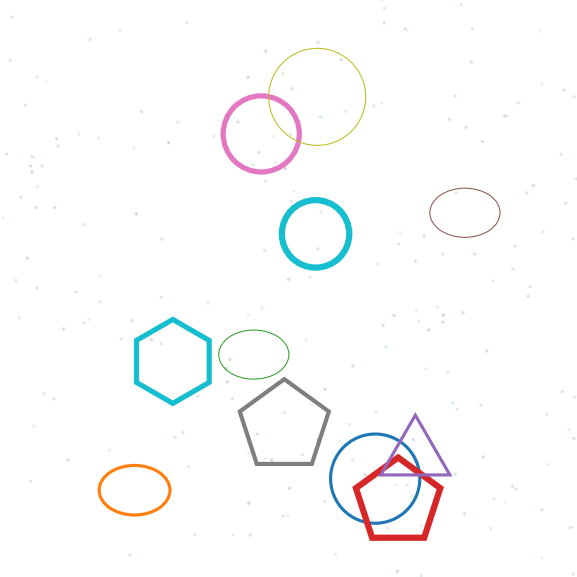[{"shape": "circle", "thickness": 1.5, "radius": 0.39, "center": [0.65, 0.17]}, {"shape": "oval", "thickness": 1.5, "radius": 0.31, "center": [0.233, 0.15]}, {"shape": "oval", "thickness": 0.5, "radius": 0.3, "center": [0.44, 0.385]}, {"shape": "pentagon", "thickness": 3, "radius": 0.38, "center": [0.689, 0.13]}, {"shape": "triangle", "thickness": 1.5, "radius": 0.35, "center": [0.719, 0.211]}, {"shape": "oval", "thickness": 0.5, "radius": 0.3, "center": [0.805, 0.631]}, {"shape": "circle", "thickness": 2.5, "radius": 0.33, "center": [0.452, 0.767]}, {"shape": "pentagon", "thickness": 2, "radius": 0.41, "center": [0.492, 0.261]}, {"shape": "circle", "thickness": 0.5, "radius": 0.42, "center": [0.549, 0.831]}, {"shape": "circle", "thickness": 3, "radius": 0.29, "center": [0.546, 0.594]}, {"shape": "hexagon", "thickness": 2.5, "radius": 0.36, "center": [0.299, 0.373]}]